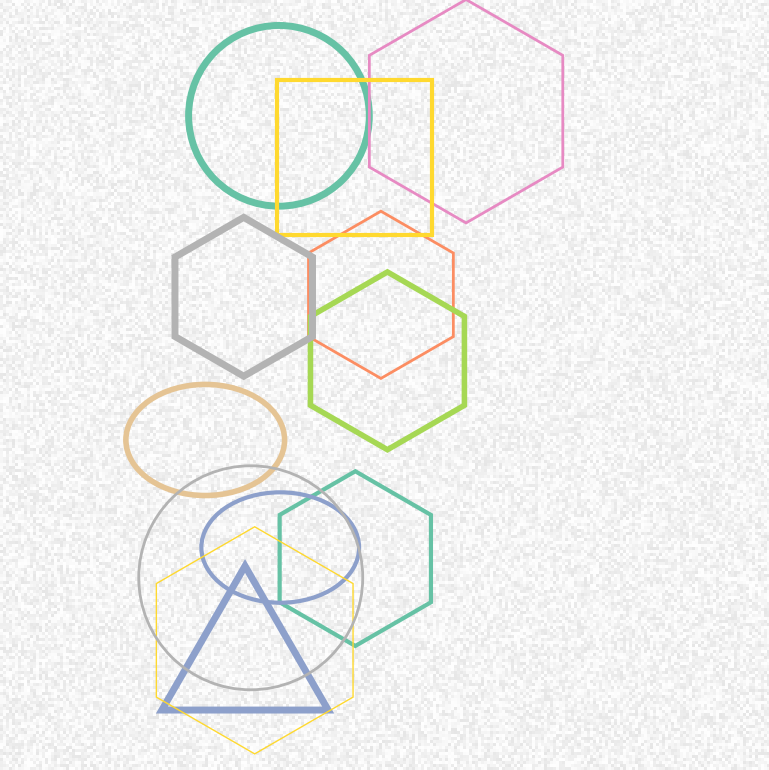[{"shape": "hexagon", "thickness": 1.5, "radius": 0.57, "center": [0.461, 0.275]}, {"shape": "circle", "thickness": 2.5, "radius": 0.59, "center": [0.362, 0.85]}, {"shape": "hexagon", "thickness": 1, "radius": 0.54, "center": [0.495, 0.617]}, {"shape": "triangle", "thickness": 2.5, "radius": 0.62, "center": [0.318, 0.14]}, {"shape": "oval", "thickness": 1.5, "radius": 0.51, "center": [0.364, 0.289]}, {"shape": "hexagon", "thickness": 1, "radius": 0.73, "center": [0.605, 0.856]}, {"shape": "hexagon", "thickness": 2, "radius": 0.58, "center": [0.503, 0.531]}, {"shape": "hexagon", "thickness": 0.5, "radius": 0.74, "center": [0.331, 0.168]}, {"shape": "square", "thickness": 1.5, "radius": 0.5, "center": [0.46, 0.796]}, {"shape": "oval", "thickness": 2, "radius": 0.52, "center": [0.267, 0.429]}, {"shape": "hexagon", "thickness": 2.5, "radius": 0.52, "center": [0.317, 0.615]}, {"shape": "circle", "thickness": 1, "radius": 0.73, "center": [0.326, 0.25]}]